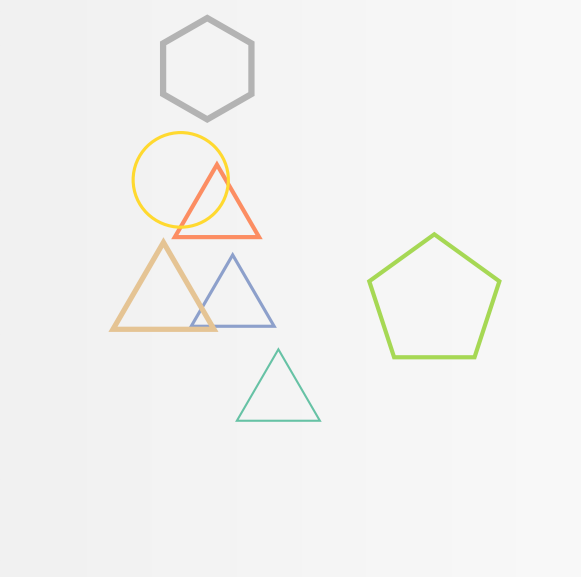[{"shape": "triangle", "thickness": 1, "radius": 0.41, "center": [0.479, 0.312]}, {"shape": "triangle", "thickness": 2, "radius": 0.42, "center": [0.373, 0.63]}, {"shape": "triangle", "thickness": 1.5, "radius": 0.41, "center": [0.4, 0.475]}, {"shape": "pentagon", "thickness": 2, "radius": 0.59, "center": [0.747, 0.476]}, {"shape": "circle", "thickness": 1.5, "radius": 0.41, "center": [0.311, 0.688]}, {"shape": "triangle", "thickness": 2.5, "radius": 0.5, "center": [0.281, 0.479]}, {"shape": "hexagon", "thickness": 3, "radius": 0.44, "center": [0.357, 0.88]}]